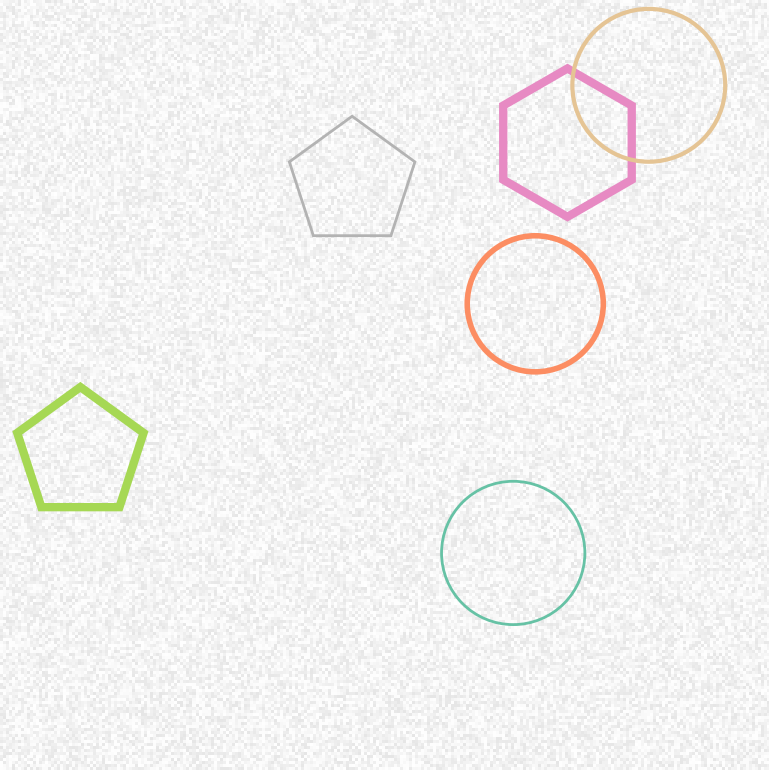[{"shape": "circle", "thickness": 1, "radius": 0.47, "center": [0.667, 0.282]}, {"shape": "circle", "thickness": 2, "radius": 0.44, "center": [0.695, 0.605]}, {"shape": "hexagon", "thickness": 3, "radius": 0.48, "center": [0.737, 0.815]}, {"shape": "pentagon", "thickness": 3, "radius": 0.43, "center": [0.104, 0.411]}, {"shape": "circle", "thickness": 1.5, "radius": 0.5, "center": [0.843, 0.889]}, {"shape": "pentagon", "thickness": 1, "radius": 0.43, "center": [0.457, 0.763]}]